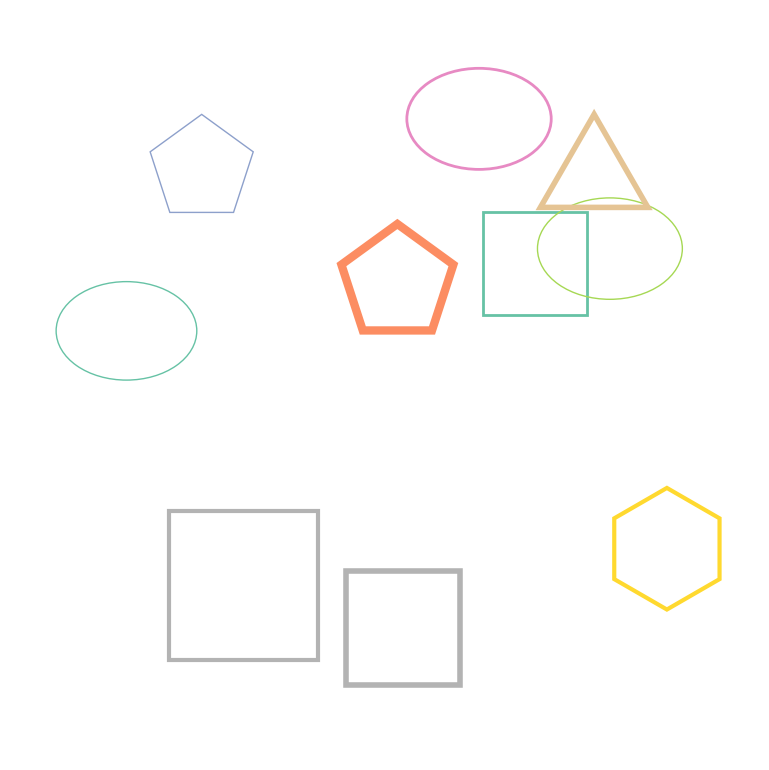[{"shape": "square", "thickness": 1, "radius": 0.34, "center": [0.695, 0.658]}, {"shape": "oval", "thickness": 0.5, "radius": 0.46, "center": [0.164, 0.57]}, {"shape": "pentagon", "thickness": 3, "radius": 0.38, "center": [0.516, 0.633]}, {"shape": "pentagon", "thickness": 0.5, "radius": 0.35, "center": [0.262, 0.781]}, {"shape": "oval", "thickness": 1, "radius": 0.47, "center": [0.622, 0.846]}, {"shape": "oval", "thickness": 0.5, "radius": 0.47, "center": [0.792, 0.677]}, {"shape": "hexagon", "thickness": 1.5, "radius": 0.39, "center": [0.866, 0.287]}, {"shape": "triangle", "thickness": 2, "radius": 0.4, "center": [0.772, 0.771]}, {"shape": "square", "thickness": 2, "radius": 0.37, "center": [0.523, 0.184]}, {"shape": "square", "thickness": 1.5, "radius": 0.48, "center": [0.316, 0.24]}]